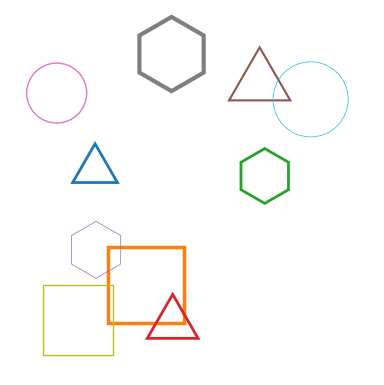[{"shape": "triangle", "thickness": 2, "radius": 0.34, "center": [0.247, 0.559]}, {"shape": "square", "thickness": 2.5, "radius": 0.5, "center": [0.379, 0.259]}, {"shape": "hexagon", "thickness": 2, "radius": 0.36, "center": [0.688, 0.543]}, {"shape": "triangle", "thickness": 2, "radius": 0.38, "center": [0.449, 0.159]}, {"shape": "hexagon", "thickness": 0.5, "radius": 0.37, "center": [0.249, 0.351]}, {"shape": "triangle", "thickness": 1.5, "radius": 0.46, "center": [0.674, 0.785]}, {"shape": "circle", "thickness": 1, "radius": 0.39, "center": [0.147, 0.758]}, {"shape": "hexagon", "thickness": 3, "radius": 0.48, "center": [0.446, 0.86]}, {"shape": "square", "thickness": 1, "radius": 0.45, "center": [0.203, 0.169]}, {"shape": "circle", "thickness": 0.5, "radius": 0.49, "center": [0.807, 0.742]}]